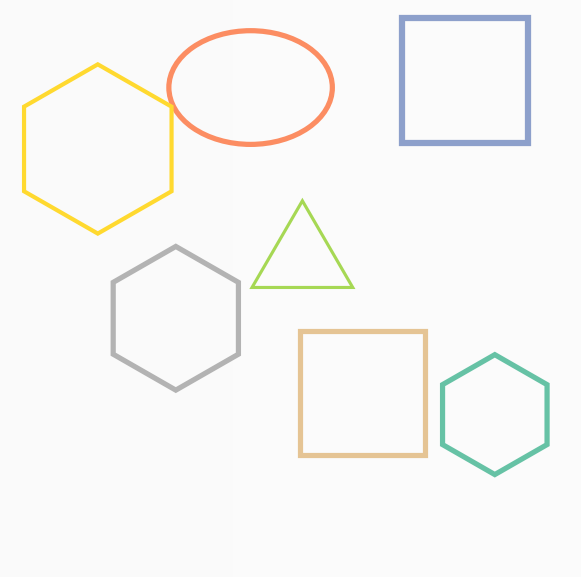[{"shape": "hexagon", "thickness": 2.5, "radius": 0.52, "center": [0.851, 0.281]}, {"shape": "oval", "thickness": 2.5, "radius": 0.7, "center": [0.431, 0.848]}, {"shape": "square", "thickness": 3, "radius": 0.54, "center": [0.8, 0.86]}, {"shape": "triangle", "thickness": 1.5, "radius": 0.5, "center": [0.52, 0.551]}, {"shape": "hexagon", "thickness": 2, "radius": 0.73, "center": [0.168, 0.741]}, {"shape": "square", "thickness": 2.5, "radius": 0.54, "center": [0.624, 0.319]}, {"shape": "hexagon", "thickness": 2.5, "radius": 0.62, "center": [0.302, 0.448]}]